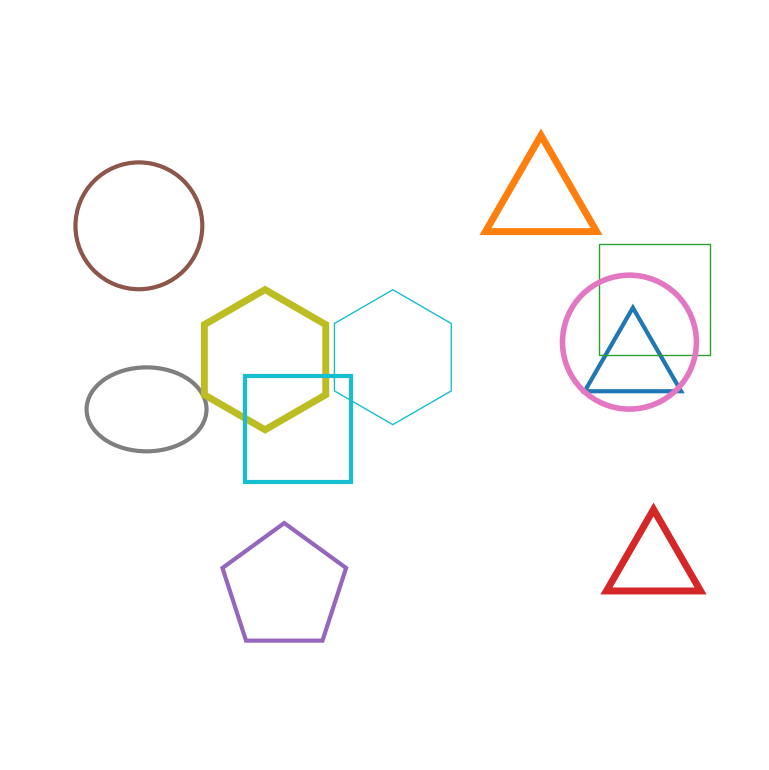[{"shape": "triangle", "thickness": 1.5, "radius": 0.36, "center": [0.822, 0.528]}, {"shape": "triangle", "thickness": 2.5, "radius": 0.42, "center": [0.703, 0.741]}, {"shape": "square", "thickness": 0.5, "radius": 0.36, "center": [0.85, 0.612]}, {"shape": "triangle", "thickness": 2.5, "radius": 0.35, "center": [0.849, 0.268]}, {"shape": "pentagon", "thickness": 1.5, "radius": 0.42, "center": [0.369, 0.236]}, {"shape": "circle", "thickness": 1.5, "radius": 0.41, "center": [0.18, 0.707]}, {"shape": "circle", "thickness": 2, "radius": 0.43, "center": [0.817, 0.556]}, {"shape": "oval", "thickness": 1.5, "radius": 0.39, "center": [0.19, 0.468]}, {"shape": "hexagon", "thickness": 2.5, "radius": 0.46, "center": [0.344, 0.533]}, {"shape": "hexagon", "thickness": 0.5, "radius": 0.44, "center": [0.51, 0.536]}, {"shape": "square", "thickness": 1.5, "radius": 0.35, "center": [0.387, 0.442]}]